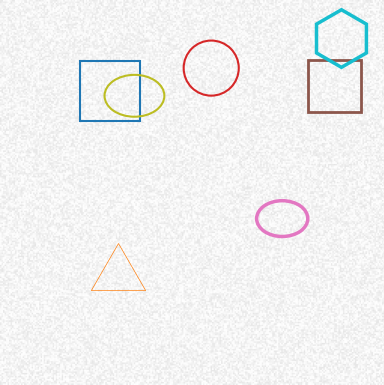[{"shape": "square", "thickness": 1.5, "radius": 0.39, "center": [0.286, 0.764]}, {"shape": "triangle", "thickness": 0.5, "radius": 0.41, "center": [0.308, 0.286]}, {"shape": "circle", "thickness": 1.5, "radius": 0.36, "center": [0.549, 0.823]}, {"shape": "square", "thickness": 2, "radius": 0.34, "center": [0.869, 0.776]}, {"shape": "oval", "thickness": 2.5, "radius": 0.33, "center": [0.733, 0.432]}, {"shape": "oval", "thickness": 1.5, "radius": 0.39, "center": [0.349, 0.751]}, {"shape": "hexagon", "thickness": 2.5, "radius": 0.37, "center": [0.887, 0.9]}]